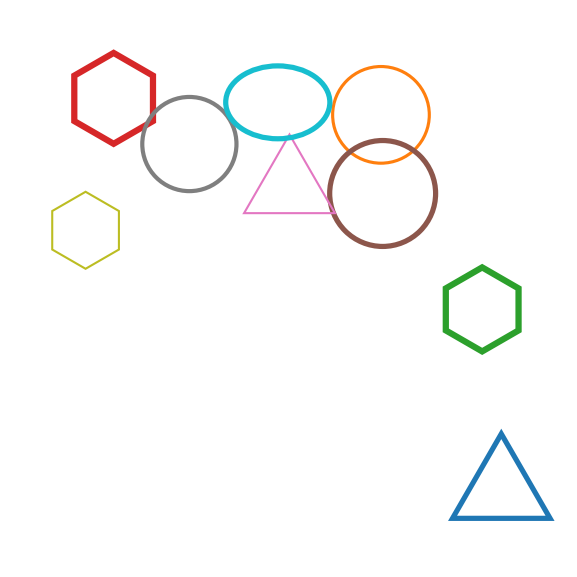[{"shape": "triangle", "thickness": 2.5, "radius": 0.49, "center": [0.868, 0.15]}, {"shape": "circle", "thickness": 1.5, "radius": 0.42, "center": [0.66, 0.8]}, {"shape": "hexagon", "thickness": 3, "radius": 0.36, "center": [0.835, 0.463]}, {"shape": "hexagon", "thickness": 3, "radius": 0.39, "center": [0.197, 0.829]}, {"shape": "circle", "thickness": 2.5, "radius": 0.46, "center": [0.663, 0.664]}, {"shape": "triangle", "thickness": 1, "radius": 0.45, "center": [0.501, 0.675]}, {"shape": "circle", "thickness": 2, "radius": 0.41, "center": [0.328, 0.75]}, {"shape": "hexagon", "thickness": 1, "radius": 0.33, "center": [0.148, 0.6]}, {"shape": "oval", "thickness": 2.5, "radius": 0.45, "center": [0.481, 0.822]}]